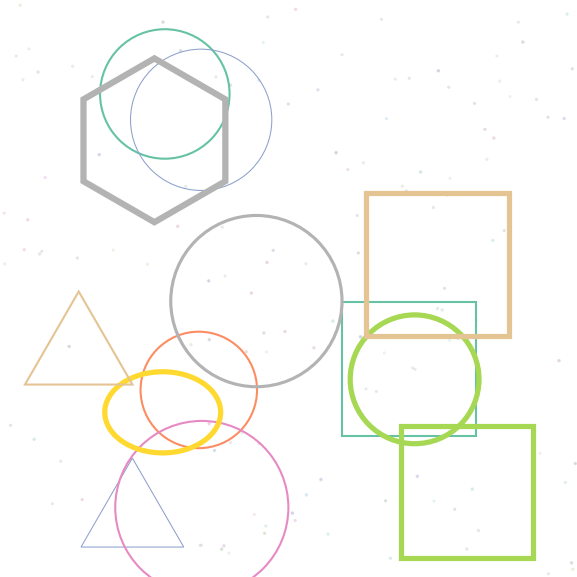[{"shape": "circle", "thickness": 1, "radius": 0.56, "center": [0.285, 0.836]}, {"shape": "square", "thickness": 1, "radius": 0.58, "center": [0.708, 0.36]}, {"shape": "circle", "thickness": 1, "radius": 0.5, "center": [0.344, 0.324]}, {"shape": "circle", "thickness": 0.5, "radius": 0.61, "center": [0.348, 0.792]}, {"shape": "triangle", "thickness": 0.5, "radius": 0.51, "center": [0.229, 0.103]}, {"shape": "circle", "thickness": 1, "radius": 0.75, "center": [0.349, 0.12]}, {"shape": "square", "thickness": 2.5, "radius": 0.57, "center": [0.809, 0.147]}, {"shape": "circle", "thickness": 2.5, "radius": 0.56, "center": [0.718, 0.342]}, {"shape": "oval", "thickness": 2.5, "radius": 0.5, "center": [0.282, 0.285]}, {"shape": "triangle", "thickness": 1, "radius": 0.54, "center": [0.136, 0.387]}, {"shape": "square", "thickness": 2.5, "radius": 0.62, "center": [0.758, 0.541]}, {"shape": "circle", "thickness": 1.5, "radius": 0.74, "center": [0.444, 0.478]}, {"shape": "hexagon", "thickness": 3, "radius": 0.71, "center": [0.267, 0.756]}]